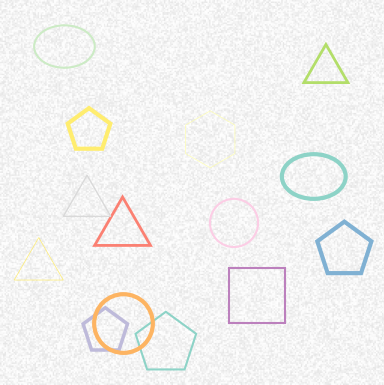[{"shape": "oval", "thickness": 3, "radius": 0.41, "center": [0.815, 0.542]}, {"shape": "pentagon", "thickness": 1.5, "radius": 0.41, "center": [0.431, 0.107]}, {"shape": "hexagon", "thickness": 0.5, "radius": 0.37, "center": [0.546, 0.638]}, {"shape": "pentagon", "thickness": 2.5, "radius": 0.3, "center": [0.274, 0.14]}, {"shape": "triangle", "thickness": 2, "radius": 0.42, "center": [0.318, 0.404]}, {"shape": "pentagon", "thickness": 3, "radius": 0.37, "center": [0.894, 0.35]}, {"shape": "circle", "thickness": 3, "radius": 0.38, "center": [0.321, 0.16]}, {"shape": "triangle", "thickness": 2, "radius": 0.33, "center": [0.846, 0.818]}, {"shape": "circle", "thickness": 1.5, "radius": 0.31, "center": [0.608, 0.421]}, {"shape": "triangle", "thickness": 1, "radius": 0.36, "center": [0.226, 0.474]}, {"shape": "square", "thickness": 1.5, "radius": 0.36, "center": [0.668, 0.233]}, {"shape": "oval", "thickness": 1.5, "radius": 0.39, "center": [0.167, 0.879]}, {"shape": "triangle", "thickness": 0.5, "radius": 0.37, "center": [0.101, 0.309]}, {"shape": "pentagon", "thickness": 3, "radius": 0.29, "center": [0.231, 0.661]}]